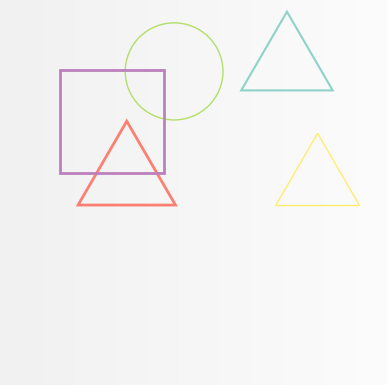[{"shape": "triangle", "thickness": 1.5, "radius": 0.68, "center": [0.741, 0.833]}, {"shape": "triangle", "thickness": 2, "radius": 0.73, "center": [0.327, 0.54]}, {"shape": "circle", "thickness": 1, "radius": 0.63, "center": [0.449, 0.815]}, {"shape": "square", "thickness": 2, "radius": 0.67, "center": [0.289, 0.684]}, {"shape": "triangle", "thickness": 1, "radius": 0.62, "center": [0.82, 0.529]}]